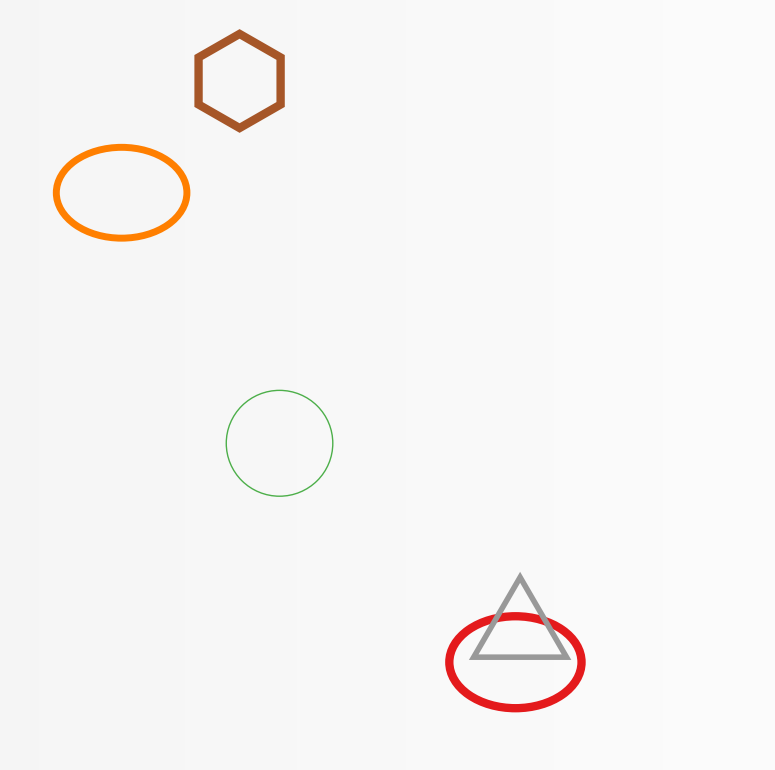[{"shape": "oval", "thickness": 3, "radius": 0.43, "center": [0.665, 0.14]}, {"shape": "circle", "thickness": 0.5, "radius": 0.34, "center": [0.361, 0.424]}, {"shape": "oval", "thickness": 2.5, "radius": 0.42, "center": [0.157, 0.75]}, {"shape": "hexagon", "thickness": 3, "radius": 0.31, "center": [0.309, 0.895]}, {"shape": "triangle", "thickness": 2, "radius": 0.35, "center": [0.671, 0.181]}]